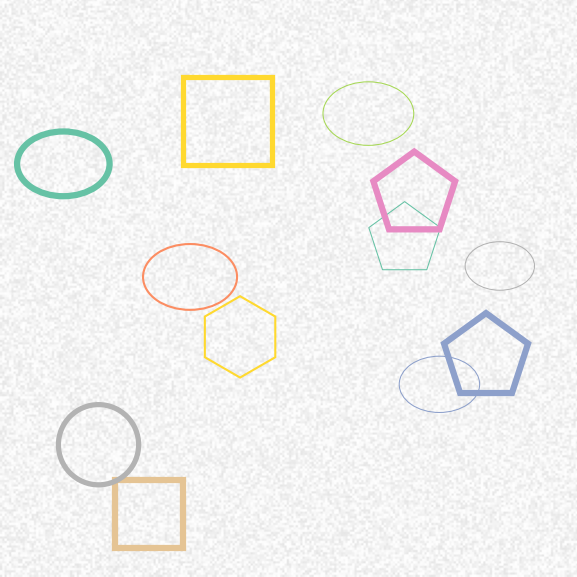[{"shape": "pentagon", "thickness": 0.5, "radius": 0.33, "center": [0.701, 0.585]}, {"shape": "oval", "thickness": 3, "radius": 0.4, "center": [0.11, 0.715]}, {"shape": "oval", "thickness": 1, "radius": 0.41, "center": [0.329, 0.52]}, {"shape": "oval", "thickness": 0.5, "radius": 0.35, "center": [0.761, 0.334]}, {"shape": "pentagon", "thickness": 3, "radius": 0.38, "center": [0.842, 0.38]}, {"shape": "pentagon", "thickness": 3, "radius": 0.37, "center": [0.717, 0.662]}, {"shape": "oval", "thickness": 0.5, "radius": 0.39, "center": [0.638, 0.802]}, {"shape": "hexagon", "thickness": 1, "radius": 0.35, "center": [0.416, 0.416]}, {"shape": "square", "thickness": 2.5, "radius": 0.38, "center": [0.394, 0.79]}, {"shape": "square", "thickness": 3, "radius": 0.29, "center": [0.258, 0.109]}, {"shape": "oval", "thickness": 0.5, "radius": 0.3, "center": [0.865, 0.539]}, {"shape": "circle", "thickness": 2.5, "radius": 0.35, "center": [0.171, 0.229]}]